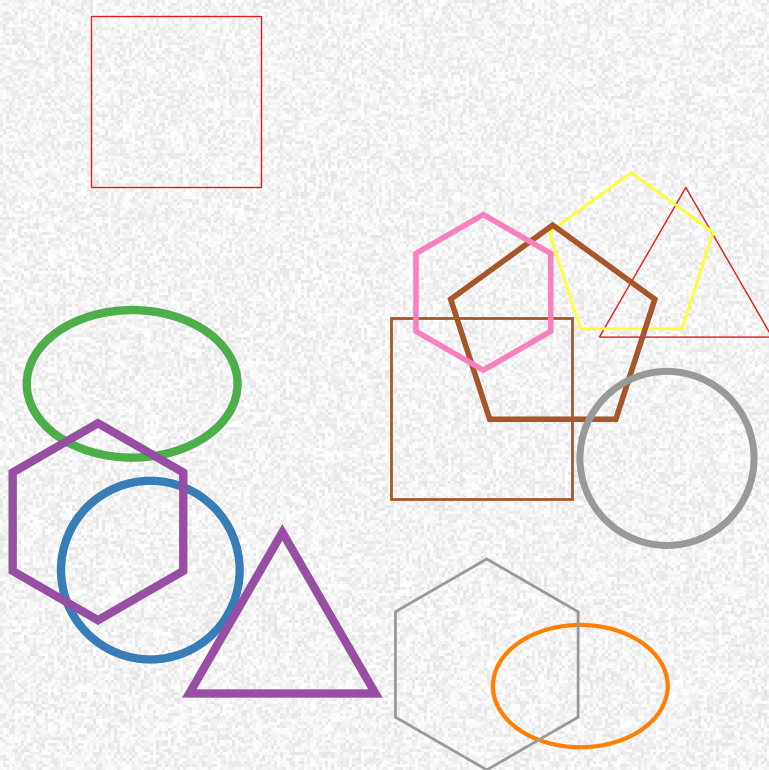[{"shape": "square", "thickness": 0.5, "radius": 0.55, "center": [0.228, 0.868]}, {"shape": "triangle", "thickness": 0.5, "radius": 0.65, "center": [0.891, 0.627]}, {"shape": "circle", "thickness": 3, "radius": 0.58, "center": [0.195, 0.26]}, {"shape": "oval", "thickness": 3, "radius": 0.68, "center": [0.172, 0.501]}, {"shape": "hexagon", "thickness": 3, "radius": 0.64, "center": [0.127, 0.322]}, {"shape": "triangle", "thickness": 3, "radius": 0.7, "center": [0.367, 0.169]}, {"shape": "oval", "thickness": 1.5, "radius": 0.57, "center": [0.754, 0.109]}, {"shape": "pentagon", "thickness": 1, "radius": 0.56, "center": [0.82, 0.664]}, {"shape": "pentagon", "thickness": 2, "radius": 0.7, "center": [0.718, 0.568]}, {"shape": "square", "thickness": 1, "radius": 0.59, "center": [0.625, 0.47]}, {"shape": "hexagon", "thickness": 2, "radius": 0.51, "center": [0.628, 0.62]}, {"shape": "hexagon", "thickness": 1, "radius": 0.68, "center": [0.632, 0.137]}, {"shape": "circle", "thickness": 2.5, "radius": 0.57, "center": [0.866, 0.405]}]